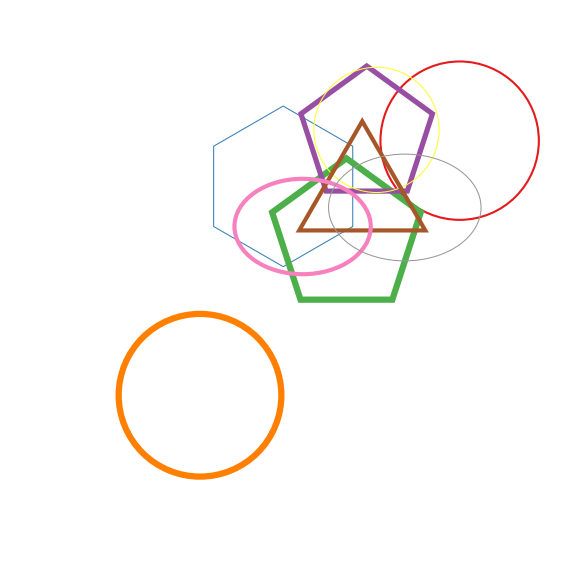[{"shape": "circle", "thickness": 1, "radius": 0.69, "center": [0.796, 0.756]}, {"shape": "hexagon", "thickness": 0.5, "radius": 0.7, "center": [0.49, 0.676]}, {"shape": "pentagon", "thickness": 3, "radius": 0.68, "center": [0.6, 0.59]}, {"shape": "pentagon", "thickness": 2.5, "radius": 0.6, "center": [0.635, 0.765]}, {"shape": "circle", "thickness": 3, "radius": 0.7, "center": [0.346, 0.315]}, {"shape": "circle", "thickness": 0.5, "radius": 0.54, "center": [0.652, 0.774]}, {"shape": "triangle", "thickness": 2, "radius": 0.63, "center": [0.627, 0.663]}, {"shape": "oval", "thickness": 2, "radius": 0.59, "center": [0.524, 0.607]}, {"shape": "oval", "thickness": 0.5, "radius": 0.66, "center": [0.701, 0.64]}]